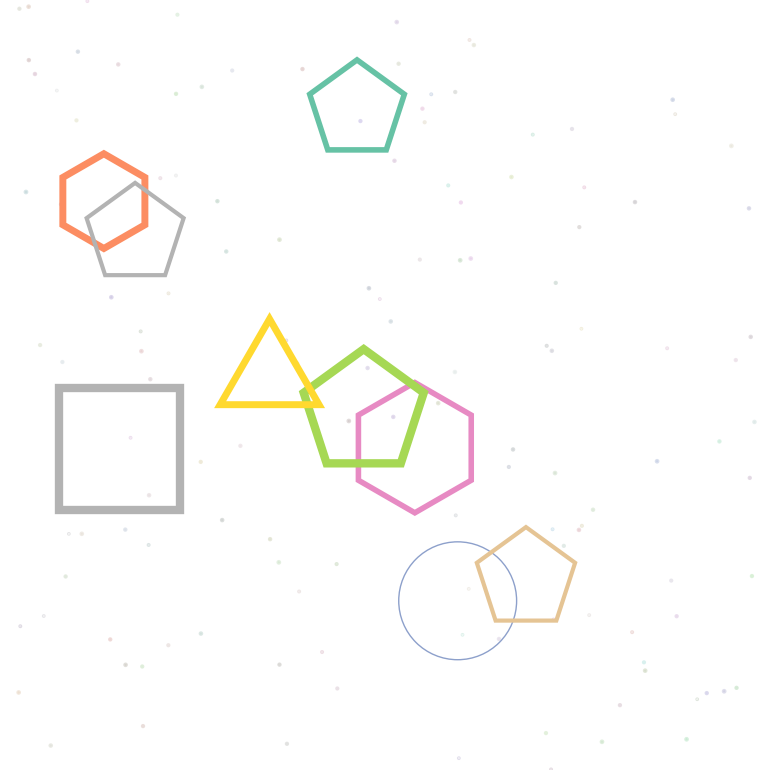[{"shape": "pentagon", "thickness": 2, "radius": 0.32, "center": [0.464, 0.858]}, {"shape": "hexagon", "thickness": 2.5, "radius": 0.31, "center": [0.135, 0.739]}, {"shape": "circle", "thickness": 0.5, "radius": 0.38, "center": [0.594, 0.22]}, {"shape": "hexagon", "thickness": 2, "radius": 0.42, "center": [0.539, 0.419]}, {"shape": "pentagon", "thickness": 3, "radius": 0.41, "center": [0.472, 0.465]}, {"shape": "triangle", "thickness": 2.5, "radius": 0.37, "center": [0.35, 0.512]}, {"shape": "pentagon", "thickness": 1.5, "radius": 0.34, "center": [0.683, 0.248]}, {"shape": "square", "thickness": 3, "radius": 0.4, "center": [0.155, 0.417]}, {"shape": "pentagon", "thickness": 1.5, "radius": 0.33, "center": [0.175, 0.696]}]